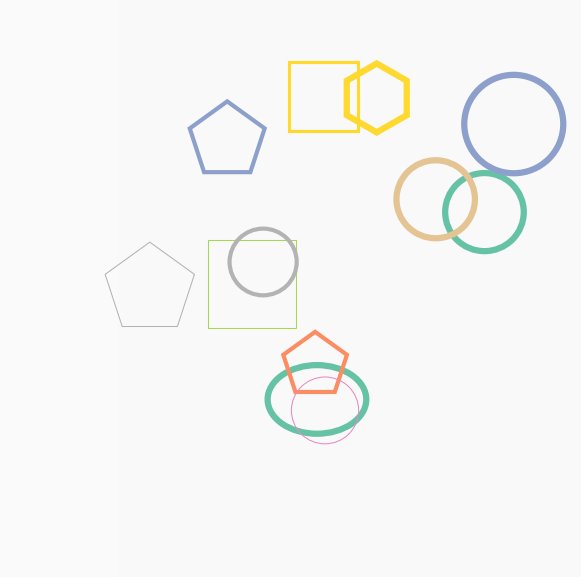[{"shape": "circle", "thickness": 3, "radius": 0.34, "center": [0.834, 0.632]}, {"shape": "oval", "thickness": 3, "radius": 0.42, "center": [0.545, 0.307]}, {"shape": "pentagon", "thickness": 2, "radius": 0.29, "center": [0.542, 0.367]}, {"shape": "pentagon", "thickness": 2, "radius": 0.34, "center": [0.391, 0.756]}, {"shape": "circle", "thickness": 3, "radius": 0.43, "center": [0.884, 0.784]}, {"shape": "circle", "thickness": 0.5, "radius": 0.29, "center": [0.559, 0.288]}, {"shape": "square", "thickness": 0.5, "radius": 0.38, "center": [0.434, 0.508]}, {"shape": "square", "thickness": 1.5, "radius": 0.3, "center": [0.557, 0.832]}, {"shape": "hexagon", "thickness": 3, "radius": 0.3, "center": [0.648, 0.83]}, {"shape": "circle", "thickness": 3, "radius": 0.34, "center": [0.75, 0.654]}, {"shape": "pentagon", "thickness": 0.5, "radius": 0.4, "center": [0.258, 0.499]}, {"shape": "circle", "thickness": 2, "radius": 0.29, "center": [0.453, 0.546]}]